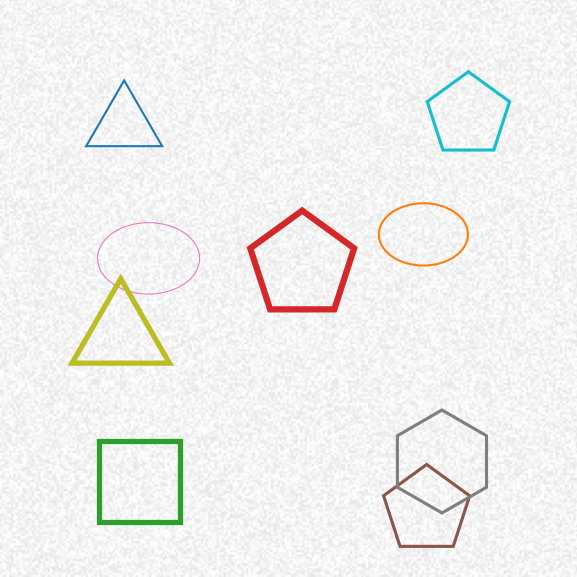[{"shape": "triangle", "thickness": 1, "radius": 0.38, "center": [0.215, 0.784]}, {"shape": "oval", "thickness": 1, "radius": 0.39, "center": [0.733, 0.593]}, {"shape": "square", "thickness": 2.5, "radius": 0.35, "center": [0.241, 0.166]}, {"shape": "pentagon", "thickness": 3, "radius": 0.47, "center": [0.523, 0.54]}, {"shape": "pentagon", "thickness": 1.5, "radius": 0.39, "center": [0.739, 0.116]}, {"shape": "oval", "thickness": 0.5, "radius": 0.44, "center": [0.257, 0.552]}, {"shape": "hexagon", "thickness": 1.5, "radius": 0.45, "center": [0.765, 0.2]}, {"shape": "triangle", "thickness": 2.5, "radius": 0.49, "center": [0.209, 0.419]}, {"shape": "pentagon", "thickness": 1.5, "radius": 0.37, "center": [0.811, 0.8]}]